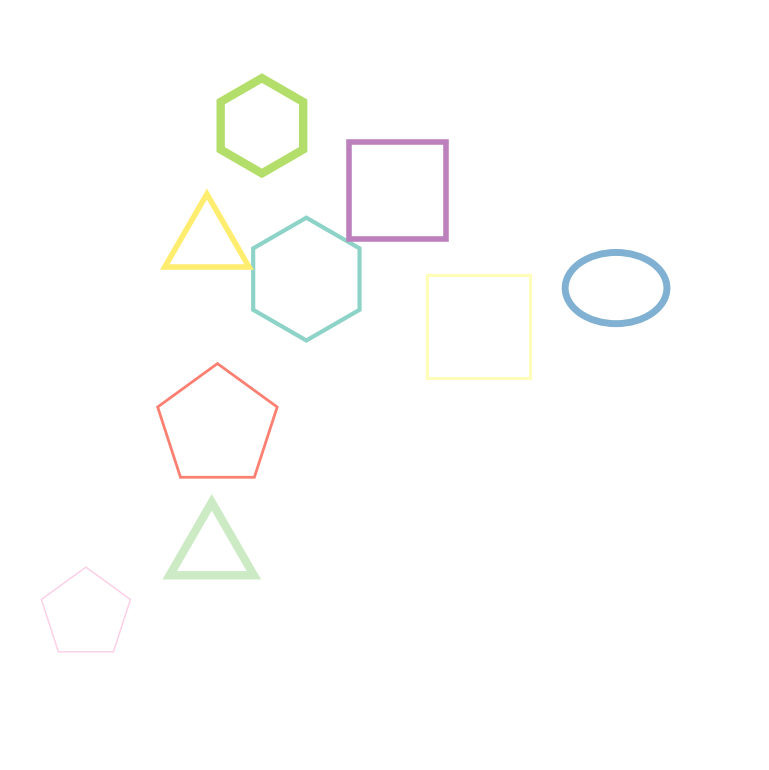[{"shape": "hexagon", "thickness": 1.5, "radius": 0.4, "center": [0.398, 0.638]}, {"shape": "square", "thickness": 1, "radius": 0.33, "center": [0.622, 0.576]}, {"shape": "pentagon", "thickness": 1, "radius": 0.41, "center": [0.282, 0.446]}, {"shape": "oval", "thickness": 2.5, "radius": 0.33, "center": [0.8, 0.626]}, {"shape": "hexagon", "thickness": 3, "radius": 0.31, "center": [0.34, 0.837]}, {"shape": "pentagon", "thickness": 0.5, "radius": 0.3, "center": [0.112, 0.203]}, {"shape": "square", "thickness": 2, "radius": 0.32, "center": [0.516, 0.753]}, {"shape": "triangle", "thickness": 3, "radius": 0.32, "center": [0.275, 0.284]}, {"shape": "triangle", "thickness": 2, "radius": 0.32, "center": [0.269, 0.685]}]